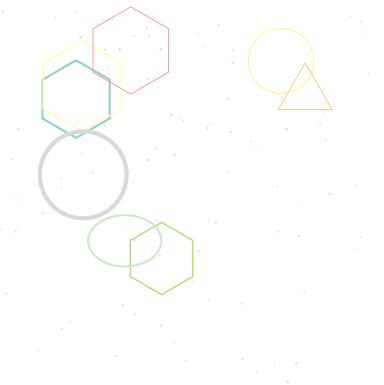[{"shape": "hexagon", "thickness": 1.5, "radius": 0.5, "center": [0.198, 0.743]}, {"shape": "hexagon", "thickness": 1, "radius": 0.59, "center": [0.214, 0.776]}, {"shape": "hexagon", "thickness": 0.5, "radius": 0.57, "center": [0.34, 0.869]}, {"shape": "triangle", "thickness": 0.5, "radius": 0.4, "center": [0.793, 0.756]}, {"shape": "hexagon", "thickness": 1, "radius": 0.47, "center": [0.42, 0.329]}, {"shape": "circle", "thickness": 3, "radius": 0.56, "center": [0.216, 0.546]}, {"shape": "oval", "thickness": 1.5, "radius": 0.48, "center": [0.324, 0.374]}, {"shape": "circle", "thickness": 0.5, "radius": 0.42, "center": [0.73, 0.842]}]